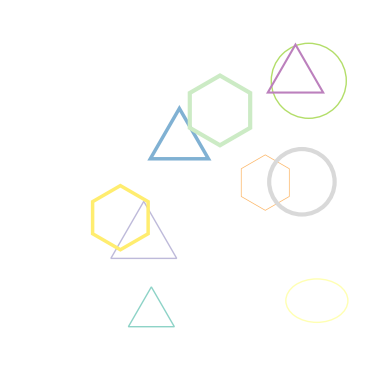[{"shape": "triangle", "thickness": 1, "radius": 0.34, "center": [0.393, 0.186]}, {"shape": "oval", "thickness": 1, "radius": 0.4, "center": [0.823, 0.219]}, {"shape": "triangle", "thickness": 1, "radius": 0.49, "center": [0.373, 0.378]}, {"shape": "triangle", "thickness": 2.5, "radius": 0.44, "center": [0.466, 0.631]}, {"shape": "hexagon", "thickness": 0.5, "radius": 0.36, "center": [0.689, 0.526]}, {"shape": "circle", "thickness": 1, "radius": 0.49, "center": [0.802, 0.79]}, {"shape": "circle", "thickness": 3, "radius": 0.42, "center": [0.784, 0.528]}, {"shape": "triangle", "thickness": 1.5, "radius": 0.42, "center": [0.767, 0.801]}, {"shape": "hexagon", "thickness": 3, "radius": 0.45, "center": [0.571, 0.713]}, {"shape": "hexagon", "thickness": 2.5, "radius": 0.42, "center": [0.313, 0.435]}]